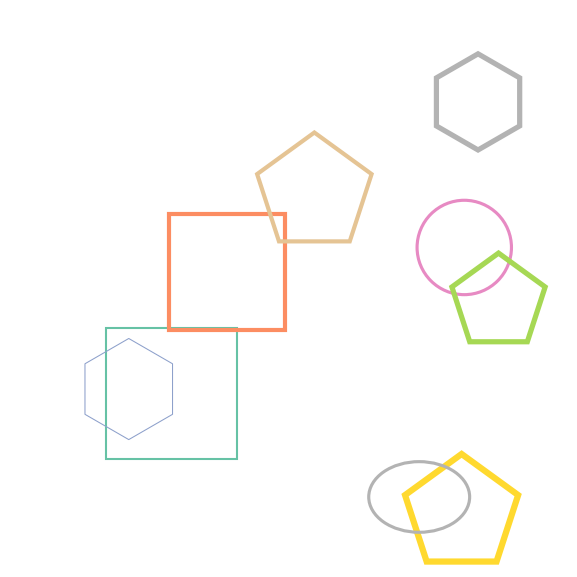[{"shape": "square", "thickness": 1, "radius": 0.57, "center": [0.297, 0.318]}, {"shape": "square", "thickness": 2, "radius": 0.5, "center": [0.393, 0.529]}, {"shape": "hexagon", "thickness": 0.5, "radius": 0.44, "center": [0.223, 0.325]}, {"shape": "circle", "thickness": 1.5, "radius": 0.41, "center": [0.804, 0.571]}, {"shape": "pentagon", "thickness": 2.5, "radius": 0.42, "center": [0.863, 0.476]}, {"shape": "pentagon", "thickness": 3, "radius": 0.51, "center": [0.799, 0.11]}, {"shape": "pentagon", "thickness": 2, "radius": 0.52, "center": [0.544, 0.665]}, {"shape": "hexagon", "thickness": 2.5, "radius": 0.42, "center": [0.828, 0.823]}, {"shape": "oval", "thickness": 1.5, "radius": 0.44, "center": [0.726, 0.139]}]